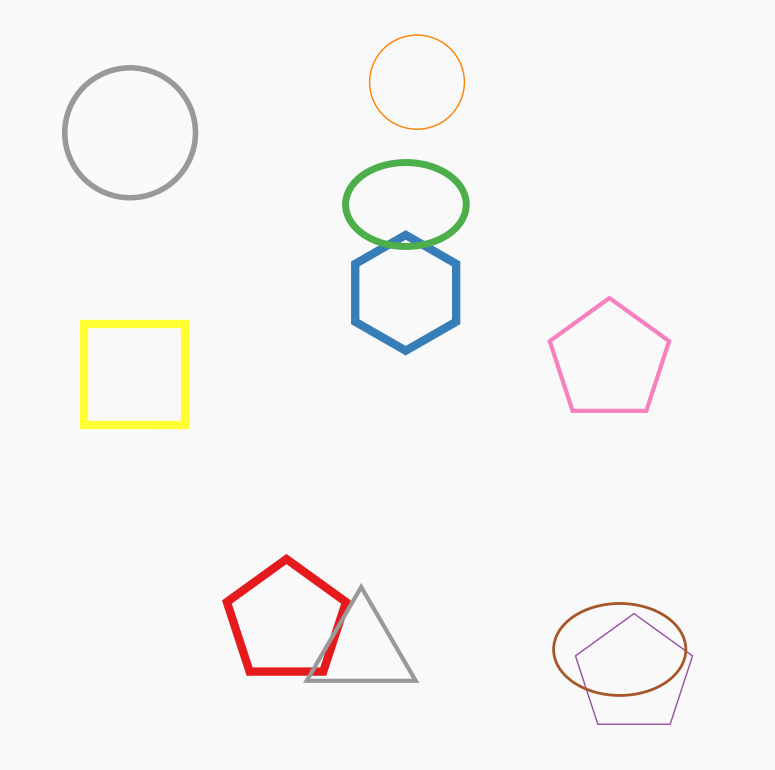[{"shape": "pentagon", "thickness": 3, "radius": 0.4, "center": [0.37, 0.193]}, {"shape": "hexagon", "thickness": 3, "radius": 0.38, "center": [0.523, 0.62]}, {"shape": "oval", "thickness": 2.5, "radius": 0.39, "center": [0.524, 0.734]}, {"shape": "pentagon", "thickness": 0.5, "radius": 0.4, "center": [0.818, 0.124]}, {"shape": "circle", "thickness": 0.5, "radius": 0.31, "center": [0.538, 0.893]}, {"shape": "square", "thickness": 3, "radius": 0.33, "center": [0.174, 0.513]}, {"shape": "oval", "thickness": 1, "radius": 0.43, "center": [0.8, 0.157]}, {"shape": "pentagon", "thickness": 1.5, "radius": 0.4, "center": [0.786, 0.532]}, {"shape": "triangle", "thickness": 1.5, "radius": 0.41, "center": [0.466, 0.156]}, {"shape": "circle", "thickness": 2, "radius": 0.42, "center": [0.168, 0.828]}]